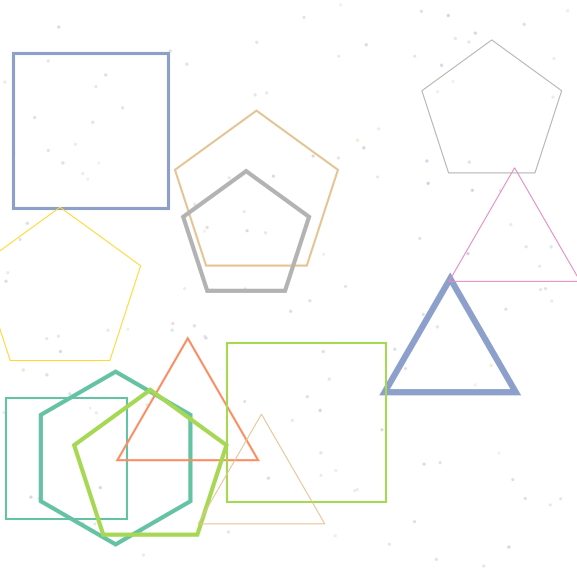[{"shape": "square", "thickness": 1, "radius": 0.52, "center": [0.115, 0.205]}, {"shape": "hexagon", "thickness": 2, "radius": 0.75, "center": [0.2, 0.206]}, {"shape": "triangle", "thickness": 1, "radius": 0.7, "center": [0.325, 0.273]}, {"shape": "triangle", "thickness": 3, "radius": 0.66, "center": [0.78, 0.386]}, {"shape": "square", "thickness": 1.5, "radius": 0.67, "center": [0.157, 0.773]}, {"shape": "triangle", "thickness": 0.5, "radius": 0.66, "center": [0.891, 0.577]}, {"shape": "square", "thickness": 1, "radius": 0.69, "center": [0.531, 0.268]}, {"shape": "pentagon", "thickness": 2, "radius": 0.69, "center": [0.26, 0.185]}, {"shape": "pentagon", "thickness": 0.5, "radius": 0.73, "center": [0.104, 0.494]}, {"shape": "pentagon", "thickness": 1, "radius": 0.74, "center": [0.444, 0.659]}, {"shape": "triangle", "thickness": 0.5, "radius": 0.63, "center": [0.453, 0.155]}, {"shape": "pentagon", "thickness": 0.5, "radius": 0.64, "center": [0.852, 0.803]}, {"shape": "pentagon", "thickness": 2, "radius": 0.57, "center": [0.426, 0.588]}]